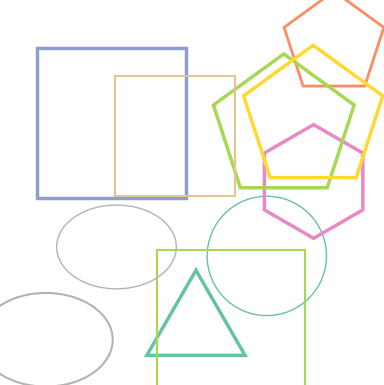[{"shape": "circle", "thickness": 1, "radius": 0.77, "center": [0.693, 0.335]}, {"shape": "triangle", "thickness": 2.5, "radius": 0.74, "center": [0.509, 0.151]}, {"shape": "pentagon", "thickness": 2, "radius": 0.68, "center": [0.867, 0.887]}, {"shape": "square", "thickness": 2.5, "radius": 0.97, "center": [0.29, 0.681]}, {"shape": "hexagon", "thickness": 2.5, "radius": 0.74, "center": [0.815, 0.529]}, {"shape": "pentagon", "thickness": 2.5, "radius": 0.96, "center": [0.737, 0.668]}, {"shape": "square", "thickness": 1.5, "radius": 0.96, "center": [0.6, 0.158]}, {"shape": "pentagon", "thickness": 2.5, "radius": 0.95, "center": [0.813, 0.692]}, {"shape": "square", "thickness": 1.5, "radius": 0.78, "center": [0.455, 0.648]}, {"shape": "oval", "thickness": 1.5, "radius": 0.87, "center": [0.119, 0.118]}, {"shape": "oval", "thickness": 1, "radius": 0.78, "center": [0.303, 0.359]}]